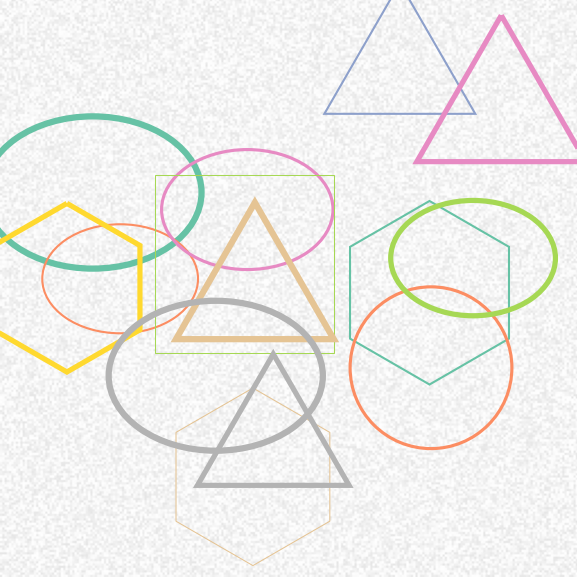[{"shape": "hexagon", "thickness": 1, "radius": 0.79, "center": [0.744, 0.492]}, {"shape": "oval", "thickness": 3, "radius": 0.94, "center": [0.161, 0.666]}, {"shape": "circle", "thickness": 1.5, "radius": 0.7, "center": [0.746, 0.362]}, {"shape": "oval", "thickness": 1, "radius": 0.67, "center": [0.208, 0.516]}, {"shape": "triangle", "thickness": 1, "radius": 0.75, "center": [0.692, 0.877]}, {"shape": "oval", "thickness": 1.5, "radius": 0.74, "center": [0.428, 0.636]}, {"shape": "triangle", "thickness": 2.5, "radius": 0.84, "center": [0.868, 0.804]}, {"shape": "oval", "thickness": 2.5, "radius": 0.71, "center": [0.819, 0.552]}, {"shape": "square", "thickness": 0.5, "radius": 0.77, "center": [0.424, 0.543]}, {"shape": "hexagon", "thickness": 2.5, "radius": 0.73, "center": [0.116, 0.501]}, {"shape": "hexagon", "thickness": 0.5, "radius": 0.77, "center": [0.438, 0.174]}, {"shape": "triangle", "thickness": 3, "radius": 0.79, "center": [0.441, 0.491]}, {"shape": "oval", "thickness": 3, "radius": 0.93, "center": [0.374, 0.349]}, {"shape": "triangle", "thickness": 2.5, "radius": 0.76, "center": [0.473, 0.235]}]